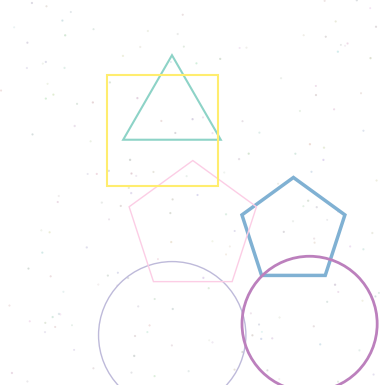[{"shape": "triangle", "thickness": 1.5, "radius": 0.73, "center": [0.447, 0.71]}, {"shape": "circle", "thickness": 1, "radius": 0.96, "center": [0.447, 0.129]}, {"shape": "pentagon", "thickness": 2.5, "radius": 0.7, "center": [0.762, 0.398]}, {"shape": "pentagon", "thickness": 1, "radius": 0.87, "center": [0.501, 0.409]}, {"shape": "circle", "thickness": 2, "radius": 0.88, "center": [0.804, 0.159]}, {"shape": "square", "thickness": 1.5, "radius": 0.72, "center": [0.421, 0.66]}]